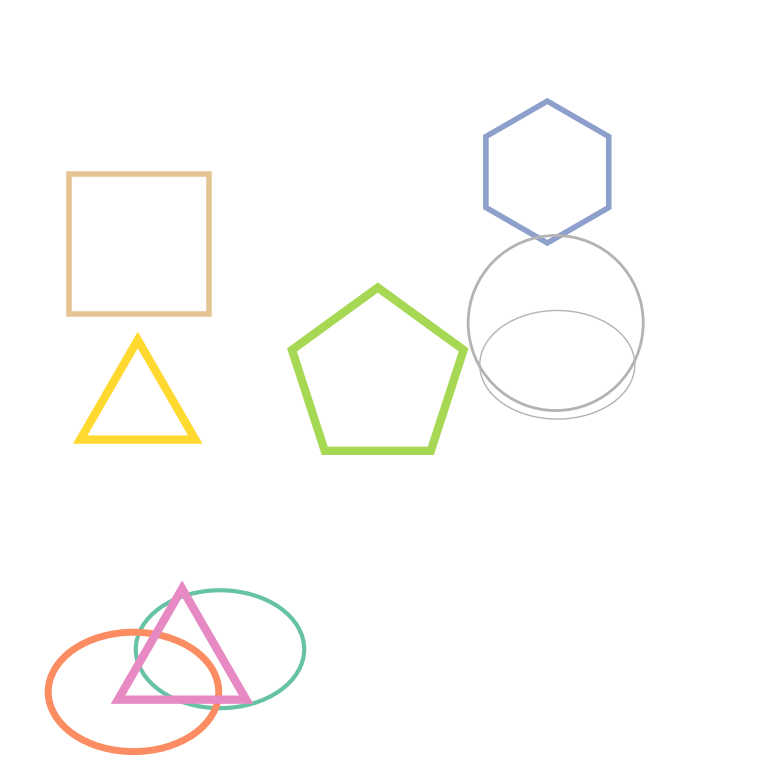[{"shape": "oval", "thickness": 1.5, "radius": 0.55, "center": [0.286, 0.157]}, {"shape": "oval", "thickness": 2.5, "radius": 0.55, "center": [0.173, 0.101]}, {"shape": "hexagon", "thickness": 2, "radius": 0.46, "center": [0.711, 0.777]}, {"shape": "triangle", "thickness": 3, "radius": 0.48, "center": [0.236, 0.139]}, {"shape": "pentagon", "thickness": 3, "radius": 0.59, "center": [0.491, 0.509]}, {"shape": "triangle", "thickness": 3, "radius": 0.43, "center": [0.179, 0.472]}, {"shape": "square", "thickness": 2, "radius": 0.45, "center": [0.18, 0.683]}, {"shape": "oval", "thickness": 0.5, "radius": 0.5, "center": [0.724, 0.526]}, {"shape": "circle", "thickness": 1, "radius": 0.57, "center": [0.722, 0.581]}]